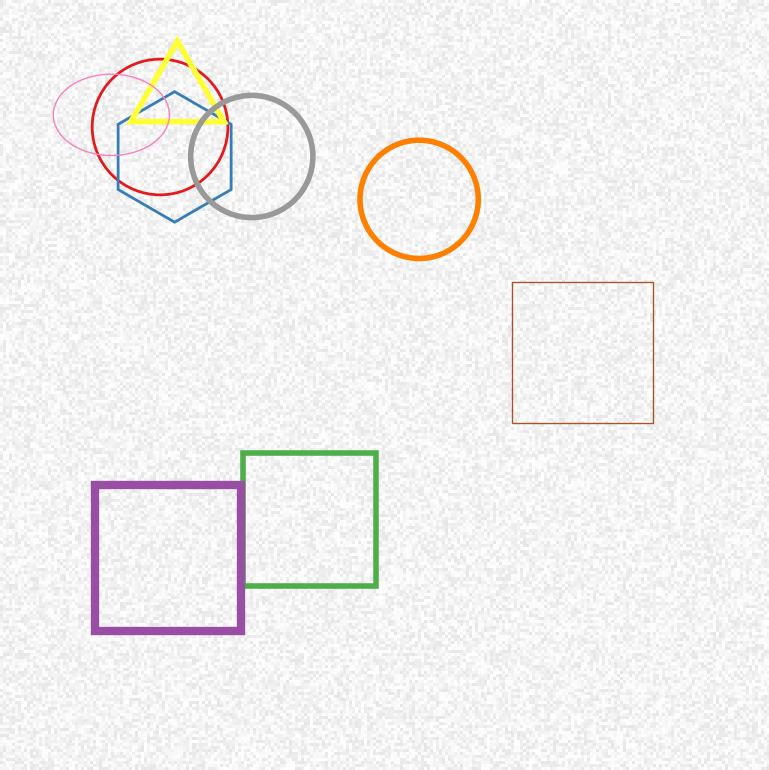[{"shape": "circle", "thickness": 1, "radius": 0.44, "center": [0.208, 0.835]}, {"shape": "hexagon", "thickness": 1, "radius": 0.42, "center": [0.227, 0.796]}, {"shape": "square", "thickness": 2, "radius": 0.43, "center": [0.402, 0.326]}, {"shape": "square", "thickness": 3, "radius": 0.47, "center": [0.219, 0.276]}, {"shape": "circle", "thickness": 2, "radius": 0.38, "center": [0.544, 0.741]}, {"shape": "triangle", "thickness": 2, "radius": 0.35, "center": [0.23, 0.877]}, {"shape": "square", "thickness": 0.5, "radius": 0.46, "center": [0.757, 0.542]}, {"shape": "oval", "thickness": 0.5, "radius": 0.38, "center": [0.145, 0.851]}, {"shape": "circle", "thickness": 2, "radius": 0.4, "center": [0.327, 0.797]}]